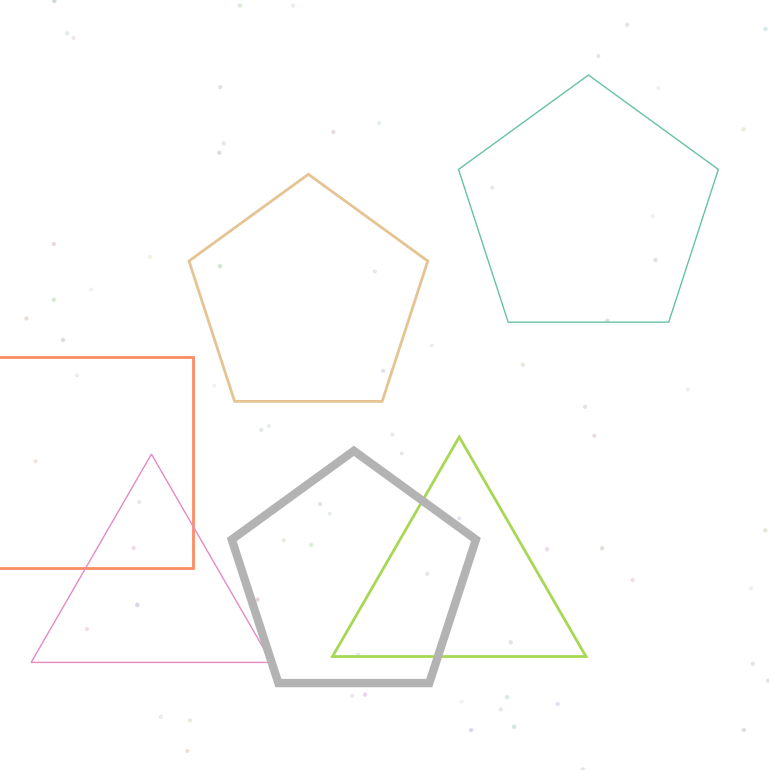[{"shape": "pentagon", "thickness": 0.5, "radius": 0.89, "center": [0.764, 0.725]}, {"shape": "square", "thickness": 1, "radius": 0.68, "center": [0.113, 0.399]}, {"shape": "triangle", "thickness": 0.5, "radius": 0.9, "center": [0.197, 0.23]}, {"shape": "triangle", "thickness": 1, "radius": 0.95, "center": [0.596, 0.242]}, {"shape": "pentagon", "thickness": 1, "radius": 0.82, "center": [0.4, 0.611]}, {"shape": "pentagon", "thickness": 3, "radius": 0.83, "center": [0.46, 0.248]}]